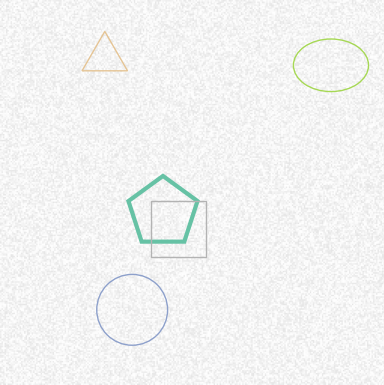[{"shape": "pentagon", "thickness": 3, "radius": 0.47, "center": [0.423, 0.449]}, {"shape": "circle", "thickness": 1, "radius": 0.46, "center": [0.343, 0.195]}, {"shape": "oval", "thickness": 1, "radius": 0.49, "center": [0.86, 0.83]}, {"shape": "triangle", "thickness": 1, "radius": 0.34, "center": [0.272, 0.85]}, {"shape": "square", "thickness": 1, "radius": 0.36, "center": [0.463, 0.405]}]